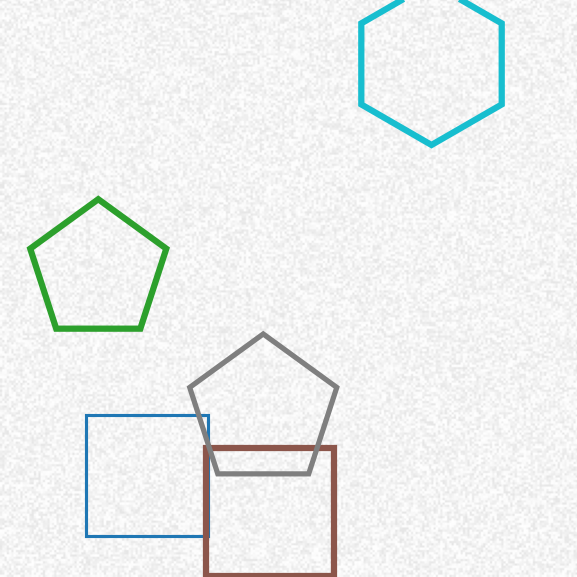[{"shape": "square", "thickness": 1.5, "radius": 0.53, "center": [0.255, 0.176]}, {"shape": "pentagon", "thickness": 3, "radius": 0.62, "center": [0.17, 0.53]}, {"shape": "square", "thickness": 3, "radius": 0.55, "center": [0.467, 0.113]}, {"shape": "pentagon", "thickness": 2.5, "radius": 0.67, "center": [0.456, 0.287]}, {"shape": "hexagon", "thickness": 3, "radius": 0.7, "center": [0.747, 0.888]}]